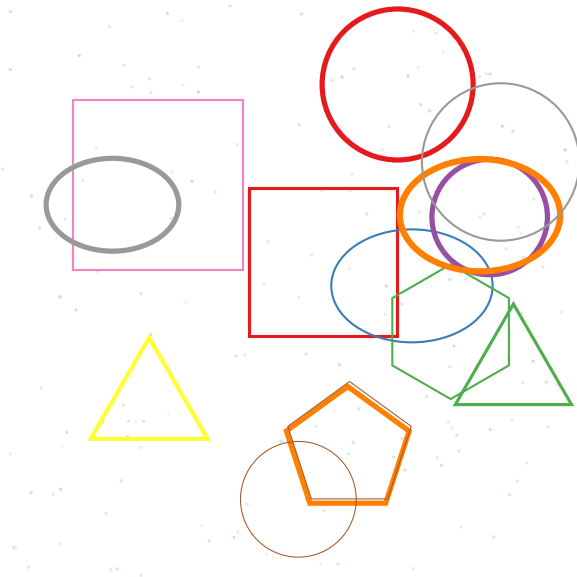[{"shape": "circle", "thickness": 2.5, "radius": 0.65, "center": [0.689, 0.853]}, {"shape": "square", "thickness": 1.5, "radius": 0.64, "center": [0.559, 0.545]}, {"shape": "oval", "thickness": 1, "radius": 0.7, "center": [0.713, 0.504]}, {"shape": "triangle", "thickness": 1.5, "radius": 0.58, "center": [0.889, 0.357]}, {"shape": "hexagon", "thickness": 1, "radius": 0.58, "center": [0.78, 0.425]}, {"shape": "circle", "thickness": 2.5, "radius": 0.5, "center": [0.848, 0.623]}, {"shape": "oval", "thickness": 3, "radius": 0.69, "center": [0.831, 0.626]}, {"shape": "pentagon", "thickness": 2.5, "radius": 0.56, "center": [0.602, 0.218]}, {"shape": "triangle", "thickness": 2, "radius": 0.58, "center": [0.258, 0.298]}, {"shape": "circle", "thickness": 0.5, "radius": 0.5, "center": [0.517, 0.135]}, {"shape": "pentagon", "thickness": 0.5, "radius": 0.56, "center": [0.605, 0.226]}, {"shape": "square", "thickness": 1, "radius": 0.74, "center": [0.273, 0.679]}, {"shape": "oval", "thickness": 2.5, "radius": 0.57, "center": [0.195, 0.645]}, {"shape": "circle", "thickness": 1, "radius": 0.68, "center": [0.867, 0.719]}]